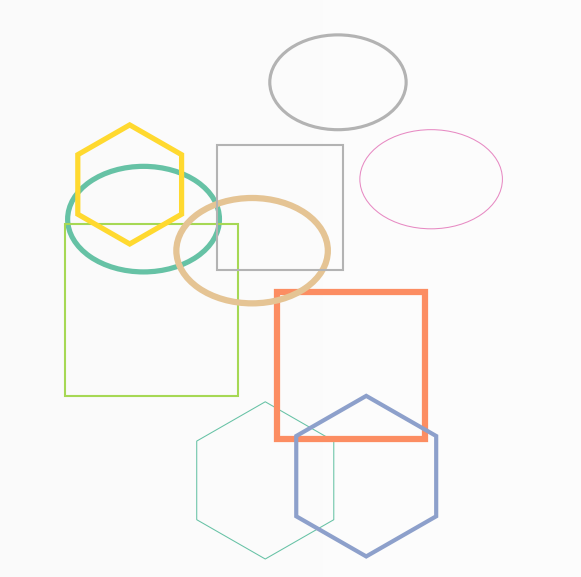[{"shape": "hexagon", "thickness": 0.5, "radius": 0.68, "center": [0.456, 0.167]}, {"shape": "oval", "thickness": 2.5, "radius": 0.65, "center": [0.247, 0.62]}, {"shape": "square", "thickness": 3, "radius": 0.64, "center": [0.604, 0.367]}, {"shape": "hexagon", "thickness": 2, "radius": 0.7, "center": [0.63, 0.175]}, {"shape": "oval", "thickness": 0.5, "radius": 0.61, "center": [0.742, 0.689]}, {"shape": "square", "thickness": 1, "radius": 0.74, "center": [0.26, 0.462]}, {"shape": "hexagon", "thickness": 2.5, "radius": 0.52, "center": [0.223, 0.68]}, {"shape": "oval", "thickness": 3, "radius": 0.65, "center": [0.434, 0.565]}, {"shape": "oval", "thickness": 1.5, "radius": 0.59, "center": [0.581, 0.857]}, {"shape": "square", "thickness": 1, "radius": 0.54, "center": [0.482, 0.64]}]